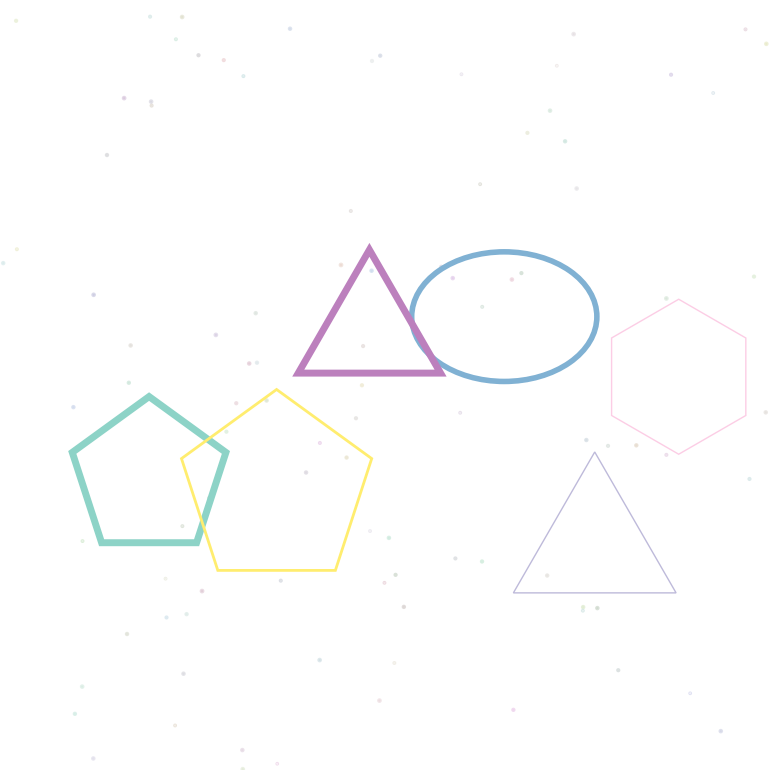[{"shape": "pentagon", "thickness": 2.5, "radius": 0.52, "center": [0.194, 0.38]}, {"shape": "triangle", "thickness": 0.5, "radius": 0.61, "center": [0.772, 0.291]}, {"shape": "oval", "thickness": 2, "radius": 0.6, "center": [0.655, 0.589]}, {"shape": "hexagon", "thickness": 0.5, "radius": 0.5, "center": [0.881, 0.511]}, {"shape": "triangle", "thickness": 2.5, "radius": 0.53, "center": [0.48, 0.569]}, {"shape": "pentagon", "thickness": 1, "radius": 0.65, "center": [0.359, 0.364]}]